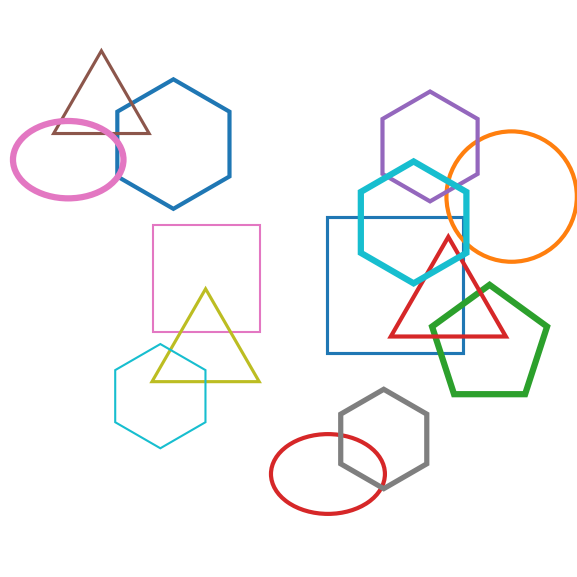[{"shape": "hexagon", "thickness": 2, "radius": 0.56, "center": [0.3, 0.75]}, {"shape": "square", "thickness": 1.5, "radius": 0.59, "center": [0.683, 0.506]}, {"shape": "circle", "thickness": 2, "radius": 0.56, "center": [0.886, 0.659]}, {"shape": "pentagon", "thickness": 3, "radius": 0.52, "center": [0.848, 0.401]}, {"shape": "triangle", "thickness": 2, "radius": 0.57, "center": [0.776, 0.474]}, {"shape": "oval", "thickness": 2, "radius": 0.49, "center": [0.568, 0.178]}, {"shape": "hexagon", "thickness": 2, "radius": 0.48, "center": [0.745, 0.746]}, {"shape": "triangle", "thickness": 1.5, "radius": 0.48, "center": [0.176, 0.816]}, {"shape": "square", "thickness": 1, "radius": 0.46, "center": [0.358, 0.517]}, {"shape": "oval", "thickness": 3, "radius": 0.48, "center": [0.118, 0.723]}, {"shape": "hexagon", "thickness": 2.5, "radius": 0.43, "center": [0.665, 0.239]}, {"shape": "triangle", "thickness": 1.5, "radius": 0.54, "center": [0.356, 0.392]}, {"shape": "hexagon", "thickness": 3, "radius": 0.53, "center": [0.716, 0.614]}, {"shape": "hexagon", "thickness": 1, "radius": 0.45, "center": [0.278, 0.313]}]